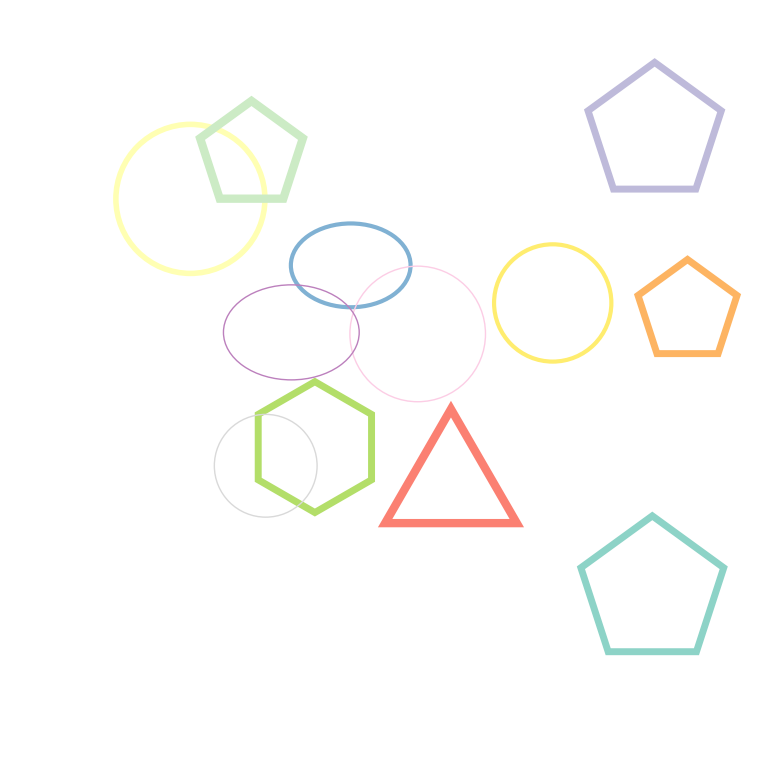[{"shape": "pentagon", "thickness": 2.5, "radius": 0.49, "center": [0.847, 0.233]}, {"shape": "circle", "thickness": 2, "radius": 0.48, "center": [0.247, 0.742]}, {"shape": "pentagon", "thickness": 2.5, "radius": 0.45, "center": [0.85, 0.828]}, {"shape": "triangle", "thickness": 3, "radius": 0.49, "center": [0.586, 0.37]}, {"shape": "oval", "thickness": 1.5, "radius": 0.39, "center": [0.455, 0.655]}, {"shape": "pentagon", "thickness": 2.5, "radius": 0.34, "center": [0.893, 0.595]}, {"shape": "hexagon", "thickness": 2.5, "radius": 0.42, "center": [0.409, 0.419]}, {"shape": "circle", "thickness": 0.5, "radius": 0.44, "center": [0.542, 0.566]}, {"shape": "circle", "thickness": 0.5, "radius": 0.33, "center": [0.345, 0.395]}, {"shape": "oval", "thickness": 0.5, "radius": 0.44, "center": [0.378, 0.568]}, {"shape": "pentagon", "thickness": 3, "radius": 0.35, "center": [0.327, 0.799]}, {"shape": "circle", "thickness": 1.5, "radius": 0.38, "center": [0.718, 0.607]}]